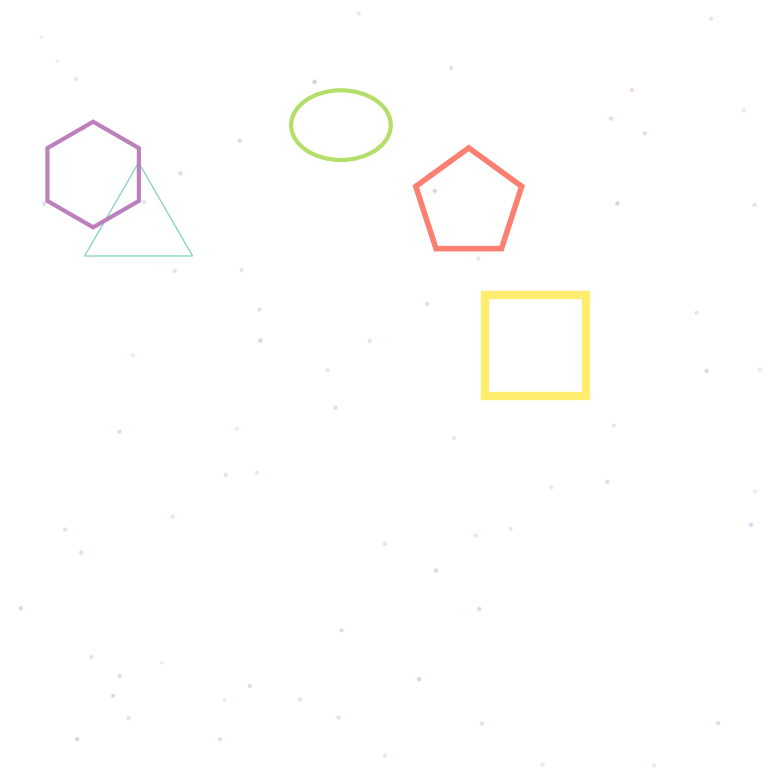[{"shape": "triangle", "thickness": 0.5, "radius": 0.4, "center": [0.18, 0.708]}, {"shape": "pentagon", "thickness": 2, "radius": 0.36, "center": [0.609, 0.736]}, {"shape": "oval", "thickness": 1.5, "radius": 0.32, "center": [0.443, 0.837]}, {"shape": "hexagon", "thickness": 1.5, "radius": 0.34, "center": [0.121, 0.773]}, {"shape": "square", "thickness": 3, "radius": 0.33, "center": [0.695, 0.552]}]